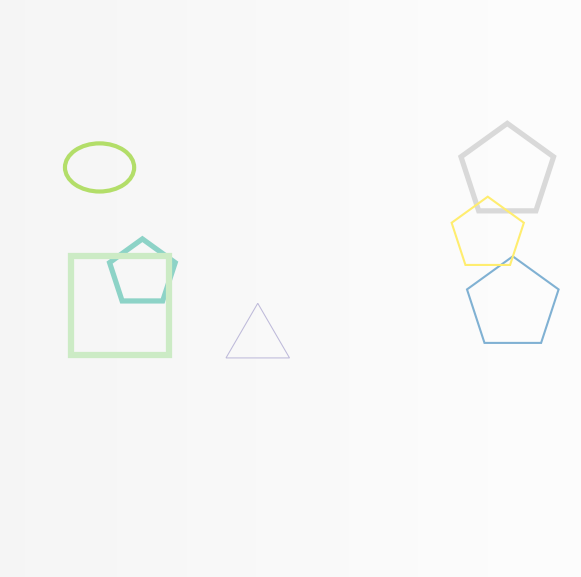[{"shape": "pentagon", "thickness": 2.5, "radius": 0.3, "center": [0.245, 0.526]}, {"shape": "triangle", "thickness": 0.5, "radius": 0.32, "center": [0.443, 0.411]}, {"shape": "pentagon", "thickness": 1, "radius": 0.41, "center": [0.882, 0.472]}, {"shape": "oval", "thickness": 2, "radius": 0.3, "center": [0.171, 0.709]}, {"shape": "pentagon", "thickness": 2.5, "radius": 0.42, "center": [0.873, 0.702]}, {"shape": "square", "thickness": 3, "radius": 0.43, "center": [0.206, 0.47]}, {"shape": "pentagon", "thickness": 1, "radius": 0.33, "center": [0.839, 0.593]}]